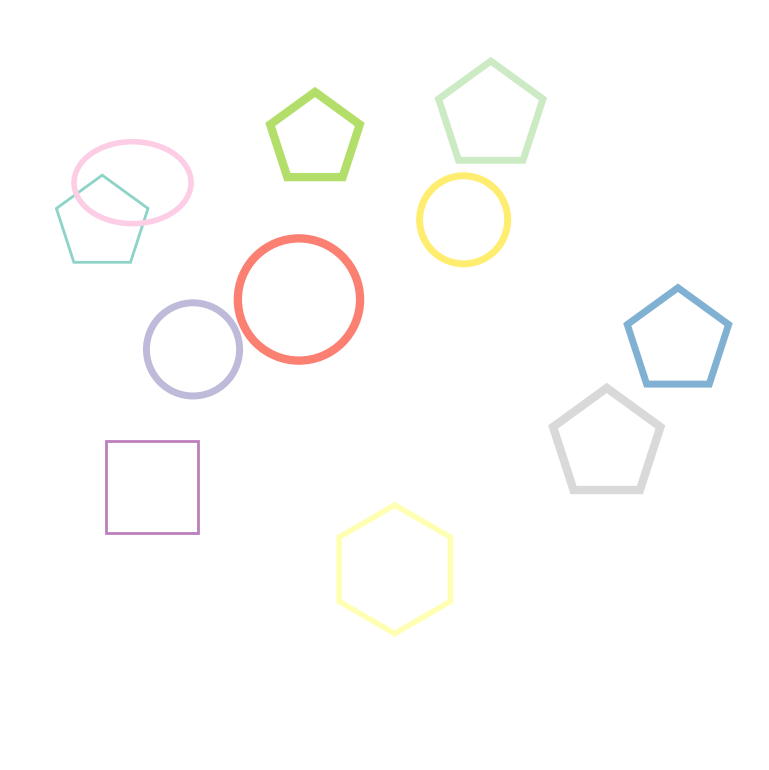[{"shape": "pentagon", "thickness": 1, "radius": 0.31, "center": [0.133, 0.71]}, {"shape": "hexagon", "thickness": 2, "radius": 0.42, "center": [0.513, 0.261]}, {"shape": "circle", "thickness": 2.5, "radius": 0.3, "center": [0.251, 0.546]}, {"shape": "circle", "thickness": 3, "radius": 0.4, "center": [0.388, 0.611]}, {"shape": "pentagon", "thickness": 2.5, "radius": 0.35, "center": [0.88, 0.557]}, {"shape": "pentagon", "thickness": 3, "radius": 0.31, "center": [0.409, 0.819]}, {"shape": "oval", "thickness": 2, "radius": 0.38, "center": [0.172, 0.763]}, {"shape": "pentagon", "thickness": 3, "radius": 0.37, "center": [0.788, 0.423]}, {"shape": "square", "thickness": 1, "radius": 0.3, "center": [0.198, 0.368]}, {"shape": "pentagon", "thickness": 2.5, "radius": 0.36, "center": [0.637, 0.849]}, {"shape": "circle", "thickness": 2.5, "radius": 0.29, "center": [0.602, 0.715]}]